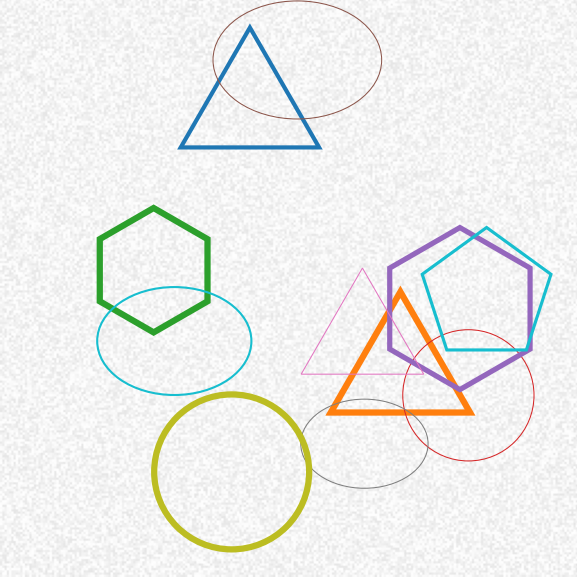[{"shape": "triangle", "thickness": 2, "radius": 0.69, "center": [0.433, 0.813]}, {"shape": "triangle", "thickness": 3, "radius": 0.7, "center": [0.693, 0.354]}, {"shape": "hexagon", "thickness": 3, "radius": 0.54, "center": [0.266, 0.531]}, {"shape": "circle", "thickness": 0.5, "radius": 0.57, "center": [0.811, 0.315]}, {"shape": "hexagon", "thickness": 2.5, "radius": 0.7, "center": [0.796, 0.465]}, {"shape": "oval", "thickness": 0.5, "radius": 0.73, "center": [0.515, 0.895]}, {"shape": "triangle", "thickness": 0.5, "radius": 0.61, "center": [0.628, 0.412]}, {"shape": "oval", "thickness": 0.5, "radius": 0.55, "center": [0.631, 0.231]}, {"shape": "circle", "thickness": 3, "radius": 0.67, "center": [0.401, 0.182]}, {"shape": "pentagon", "thickness": 1.5, "radius": 0.59, "center": [0.843, 0.488]}, {"shape": "oval", "thickness": 1, "radius": 0.67, "center": [0.302, 0.409]}]